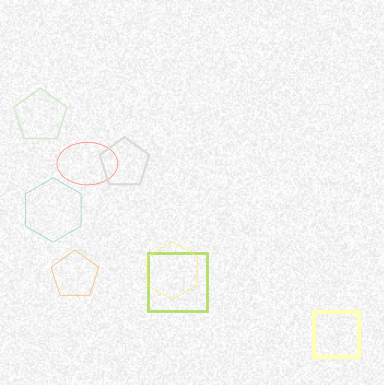[{"shape": "hexagon", "thickness": 0.5, "radius": 0.42, "center": [0.138, 0.455]}, {"shape": "square", "thickness": 3, "radius": 0.29, "center": [0.874, 0.132]}, {"shape": "oval", "thickness": 0.5, "radius": 0.4, "center": [0.227, 0.575]}, {"shape": "pentagon", "thickness": 0.5, "radius": 0.33, "center": [0.195, 0.286]}, {"shape": "square", "thickness": 2, "radius": 0.38, "center": [0.461, 0.268]}, {"shape": "pentagon", "thickness": 1.5, "radius": 0.34, "center": [0.323, 0.576]}, {"shape": "pentagon", "thickness": 1, "radius": 0.36, "center": [0.105, 0.699]}, {"shape": "hexagon", "thickness": 0.5, "radius": 0.38, "center": [0.447, 0.297]}]